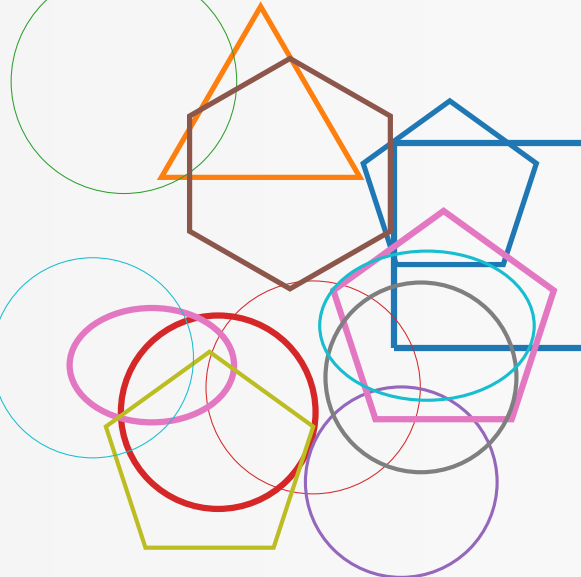[{"shape": "square", "thickness": 3, "radius": 0.89, "center": [0.855, 0.573]}, {"shape": "pentagon", "thickness": 2.5, "radius": 0.78, "center": [0.774, 0.668]}, {"shape": "triangle", "thickness": 2.5, "radius": 0.99, "center": [0.448, 0.791]}, {"shape": "circle", "thickness": 0.5, "radius": 0.97, "center": [0.213, 0.858]}, {"shape": "circle", "thickness": 3, "radius": 0.84, "center": [0.375, 0.285]}, {"shape": "circle", "thickness": 0.5, "radius": 0.92, "center": [0.539, 0.328]}, {"shape": "circle", "thickness": 1.5, "radius": 0.82, "center": [0.69, 0.164]}, {"shape": "hexagon", "thickness": 2.5, "radius": 1.0, "center": [0.499, 0.698]}, {"shape": "pentagon", "thickness": 3, "radius": 1.0, "center": [0.763, 0.435]}, {"shape": "oval", "thickness": 3, "radius": 0.71, "center": [0.261, 0.367]}, {"shape": "circle", "thickness": 2, "radius": 0.82, "center": [0.724, 0.346]}, {"shape": "pentagon", "thickness": 2, "radius": 0.94, "center": [0.36, 0.202]}, {"shape": "oval", "thickness": 1.5, "radius": 0.92, "center": [0.735, 0.435]}, {"shape": "circle", "thickness": 0.5, "radius": 0.87, "center": [0.16, 0.38]}]